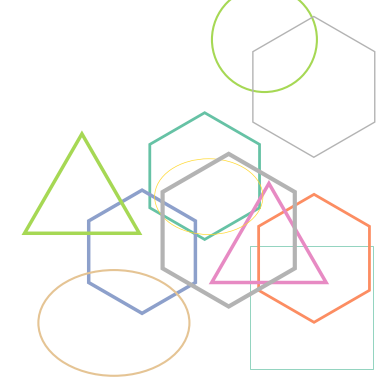[{"shape": "square", "thickness": 0.5, "radius": 0.8, "center": [0.808, 0.202]}, {"shape": "hexagon", "thickness": 2, "radius": 0.82, "center": [0.532, 0.543]}, {"shape": "hexagon", "thickness": 2, "radius": 0.83, "center": [0.816, 0.329]}, {"shape": "hexagon", "thickness": 2.5, "radius": 0.8, "center": [0.369, 0.346]}, {"shape": "triangle", "thickness": 2.5, "radius": 0.86, "center": [0.698, 0.352]}, {"shape": "triangle", "thickness": 2.5, "radius": 0.86, "center": [0.213, 0.48]}, {"shape": "circle", "thickness": 1.5, "radius": 0.68, "center": [0.687, 0.897]}, {"shape": "oval", "thickness": 0.5, "radius": 0.7, "center": [0.542, 0.489]}, {"shape": "oval", "thickness": 1.5, "radius": 0.98, "center": [0.296, 0.161]}, {"shape": "hexagon", "thickness": 1, "radius": 0.91, "center": [0.815, 0.774]}, {"shape": "hexagon", "thickness": 3, "radius": 0.99, "center": [0.594, 0.402]}]